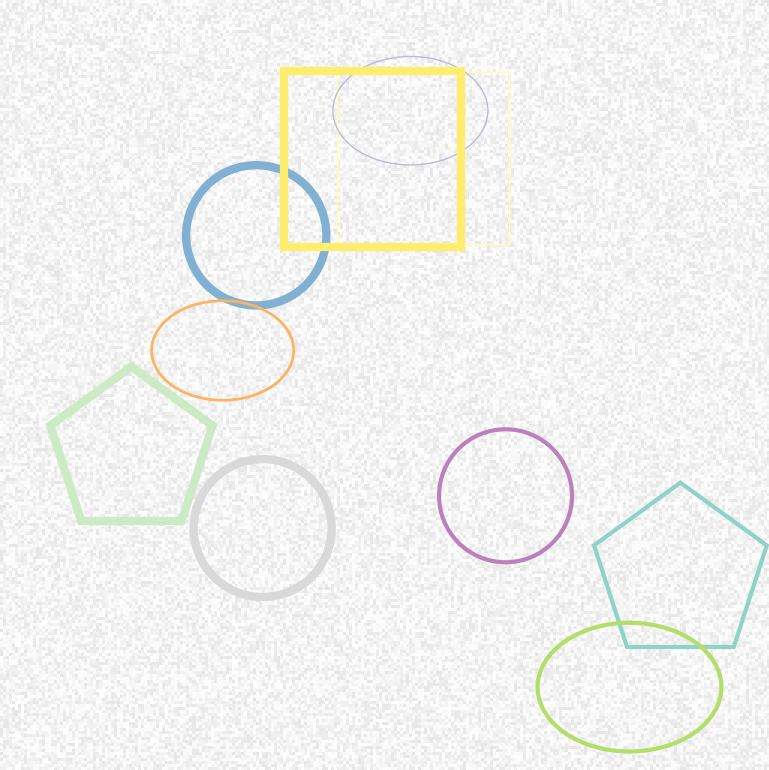[{"shape": "pentagon", "thickness": 1.5, "radius": 0.59, "center": [0.884, 0.255]}, {"shape": "square", "thickness": 0.5, "radius": 0.56, "center": [0.549, 0.795]}, {"shape": "oval", "thickness": 0.5, "radius": 0.5, "center": [0.533, 0.856]}, {"shape": "circle", "thickness": 3, "radius": 0.46, "center": [0.333, 0.694]}, {"shape": "oval", "thickness": 1, "radius": 0.46, "center": [0.289, 0.545]}, {"shape": "oval", "thickness": 1.5, "radius": 0.6, "center": [0.818, 0.108]}, {"shape": "circle", "thickness": 3, "radius": 0.45, "center": [0.341, 0.314]}, {"shape": "circle", "thickness": 1.5, "radius": 0.43, "center": [0.657, 0.356]}, {"shape": "pentagon", "thickness": 3, "radius": 0.55, "center": [0.171, 0.413]}, {"shape": "square", "thickness": 3, "radius": 0.57, "center": [0.484, 0.794]}]